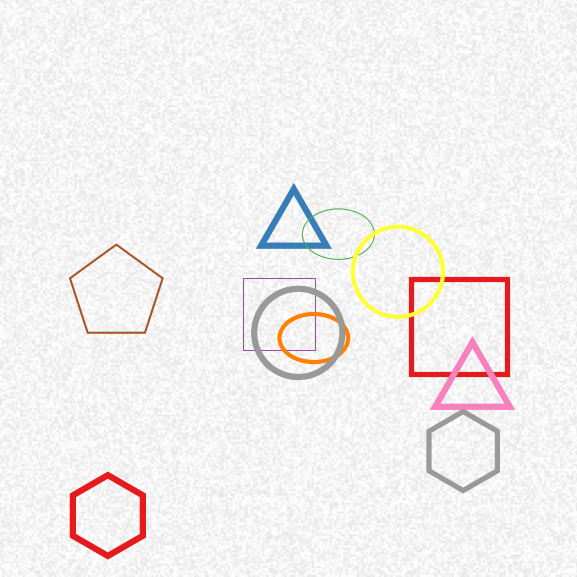[{"shape": "hexagon", "thickness": 3, "radius": 0.35, "center": [0.187, 0.106]}, {"shape": "square", "thickness": 2.5, "radius": 0.41, "center": [0.795, 0.434]}, {"shape": "triangle", "thickness": 3, "radius": 0.33, "center": [0.509, 0.606]}, {"shape": "oval", "thickness": 0.5, "radius": 0.31, "center": [0.586, 0.594]}, {"shape": "square", "thickness": 0.5, "radius": 0.31, "center": [0.483, 0.456]}, {"shape": "oval", "thickness": 2, "radius": 0.3, "center": [0.543, 0.414]}, {"shape": "circle", "thickness": 2, "radius": 0.39, "center": [0.689, 0.528]}, {"shape": "pentagon", "thickness": 1, "radius": 0.42, "center": [0.201, 0.491]}, {"shape": "triangle", "thickness": 3, "radius": 0.37, "center": [0.818, 0.332]}, {"shape": "circle", "thickness": 3, "radius": 0.38, "center": [0.517, 0.423]}, {"shape": "hexagon", "thickness": 2.5, "radius": 0.34, "center": [0.802, 0.218]}]